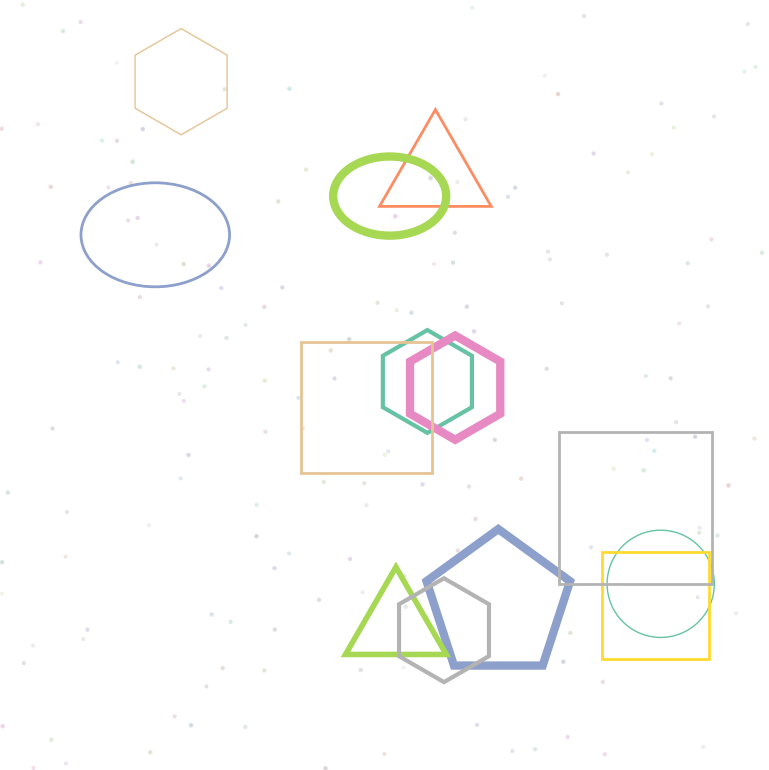[{"shape": "hexagon", "thickness": 1.5, "radius": 0.33, "center": [0.555, 0.505]}, {"shape": "circle", "thickness": 0.5, "radius": 0.35, "center": [0.858, 0.242]}, {"shape": "triangle", "thickness": 1, "radius": 0.42, "center": [0.565, 0.774]}, {"shape": "oval", "thickness": 1, "radius": 0.48, "center": [0.202, 0.695]}, {"shape": "pentagon", "thickness": 3, "radius": 0.49, "center": [0.647, 0.215]}, {"shape": "hexagon", "thickness": 3, "radius": 0.34, "center": [0.591, 0.497]}, {"shape": "triangle", "thickness": 2, "radius": 0.38, "center": [0.514, 0.188]}, {"shape": "oval", "thickness": 3, "radius": 0.37, "center": [0.506, 0.745]}, {"shape": "square", "thickness": 1, "radius": 0.35, "center": [0.851, 0.213]}, {"shape": "hexagon", "thickness": 0.5, "radius": 0.34, "center": [0.235, 0.894]}, {"shape": "square", "thickness": 1, "radius": 0.43, "center": [0.476, 0.471]}, {"shape": "hexagon", "thickness": 1.5, "radius": 0.34, "center": [0.577, 0.182]}, {"shape": "square", "thickness": 1, "radius": 0.5, "center": [0.825, 0.34]}]